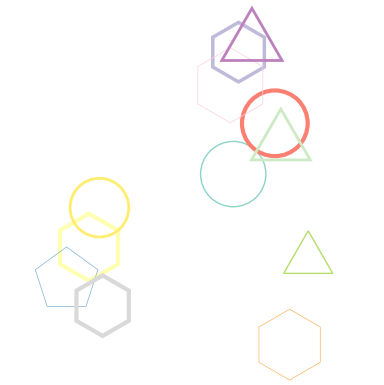[{"shape": "circle", "thickness": 1, "radius": 0.42, "center": [0.606, 0.548]}, {"shape": "hexagon", "thickness": 3, "radius": 0.44, "center": [0.231, 0.358]}, {"shape": "hexagon", "thickness": 2.5, "radius": 0.39, "center": [0.62, 0.865]}, {"shape": "circle", "thickness": 3, "radius": 0.43, "center": [0.714, 0.68]}, {"shape": "pentagon", "thickness": 0.5, "radius": 0.43, "center": [0.173, 0.273]}, {"shape": "hexagon", "thickness": 0.5, "radius": 0.46, "center": [0.752, 0.105]}, {"shape": "triangle", "thickness": 1, "radius": 0.37, "center": [0.801, 0.327]}, {"shape": "hexagon", "thickness": 0.5, "radius": 0.49, "center": [0.598, 0.779]}, {"shape": "hexagon", "thickness": 3, "radius": 0.39, "center": [0.267, 0.206]}, {"shape": "triangle", "thickness": 2, "radius": 0.45, "center": [0.654, 0.888]}, {"shape": "triangle", "thickness": 2, "radius": 0.44, "center": [0.73, 0.629]}, {"shape": "circle", "thickness": 2, "radius": 0.38, "center": [0.258, 0.461]}]